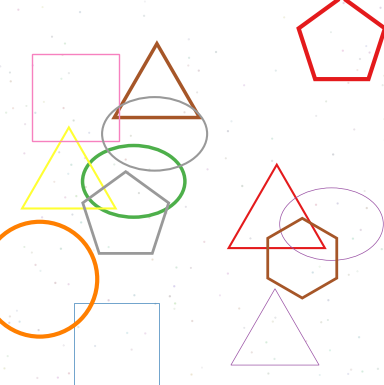[{"shape": "pentagon", "thickness": 3, "radius": 0.59, "center": [0.888, 0.89]}, {"shape": "triangle", "thickness": 1.5, "radius": 0.72, "center": [0.719, 0.428]}, {"shape": "square", "thickness": 0.5, "radius": 0.55, "center": [0.303, 0.101]}, {"shape": "oval", "thickness": 2.5, "radius": 0.66, "center": [0.347, 0.529]}, {"shape": "oval", "thickness": 0.5, "radius": 0.67, "center": [0.861, 0.418]}, {"shape": "triangle", "thickness": 0.5, "radius": 0.66, "center": [0.714, 0.118]}, {"shape": "circle", "thickness": 3, "radius": 0.75, "center": [0.103, 0.275]}, {"shape": "triangle", "thickness": 1.5, "radius": 0.7, "center": [0.179, 0.529]}, {"shape": "triangle", "thickness": 2.5, "radius": 0.64, "center": [0.408, 0.759]}, {"shape": "hexagon", "thickness": 2, "radius": 0.52, "center": [0.785, 0.329]}, {"shape": "square", "thickness": 1, "radius": 0.57, "center": [0.197, 0.746]}, {"shape": "pentagon", "thickness": 2, "radius": 0.59, "center": [0.327, 0.437]}, {"shape": "oval", "thickness": 1.5, "radius": 0.68, "center": [0.402, 0.652]}]